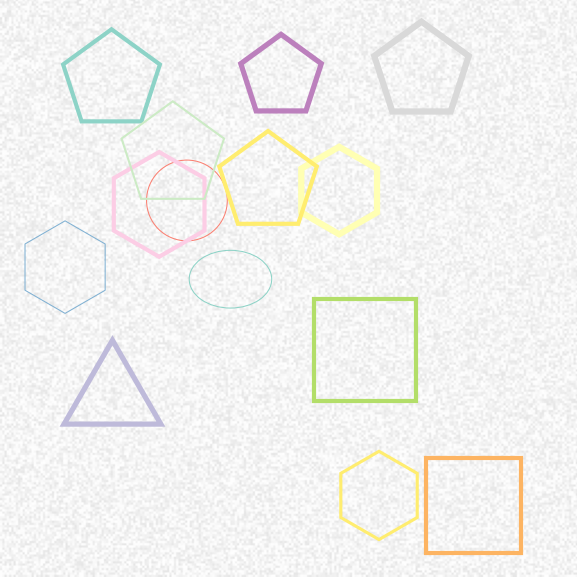[{"shape": "pentagon", "thickness": 2, "radius": 0.44, "center": [0.193, 0.86]}, {"shape": "oval", "thickness": 0.5, "radius": 0.36, "center": [0.399, 0.516]}, {"shape": "hexagon", "thickness": 3, "radius": 0.38, "center": [0.587, 0.669]}, {"shape": "triangle", "thickness": 2.5, "radius": 0.48, "center": [0.195, 0.313]}, {"shape": "circle", "thickness": 0.5, "radius": 0.35, "center": [0.324, 0.652]}, {"shape": "hexagon", "thickness": 0.5, "radius": 0.4, "center": [0.113, 0.537]}, {"shape": "square", "thickness": 2, "radius": 0.41, "center": [0.819, 0.124]}, {"shape": "square", "thickness": 2, "radius": 0.44, "center": [0.633, 0.392]}, {"shape": "hexagon", "thickness": 2, "radius": 0.45, "center": [0.276, 0.645]}, {"shape": "pentagon", "thickness": 3, "radius": 0.43, "center": [0.73, 0.876]}, {"shape": "pentagon", "thickness": 2.5, "radius": 0.37, "center": [0.487, 0.866]}, {"shape": "pentagon", "thickness": 1, "radius": 0.47, "center": [0.299, 0.73]}, {"shape": "hexagon", "thickness": 1.5, "radius": 0.38, "center": [0.656, 0.141]}, {"shape": "pentagon", "thickness": 2, "radius": 0.44, "center": [0.464, 0.683]}]